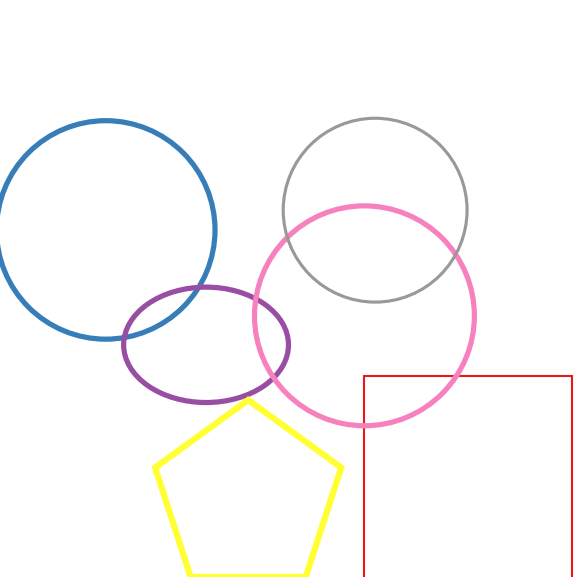[{"shape": "square", "thickness": 1, "radius": 0.9, "center": [0.81, 0.168]}, {"shape": "circle", "thickness": 2.5, "radius": 0.95, "center": [0.183, 0.601]}, {"shape": "oval", "thickness": 2.5, "radius": 0.71, "center": [0.357, 0.402]}, {"shape": "pentagon", "thickness": 3, "radius": 0.85, "center": [0.43, 0.137]}, {"shape": "circle", "thickness": 2.5, "radius": 0.95, "center": [0.631, 0.452]}, {"shape": "circle", "thickness": 1.5, "radius": 0.8, "center": [0.65, 0.635]}]